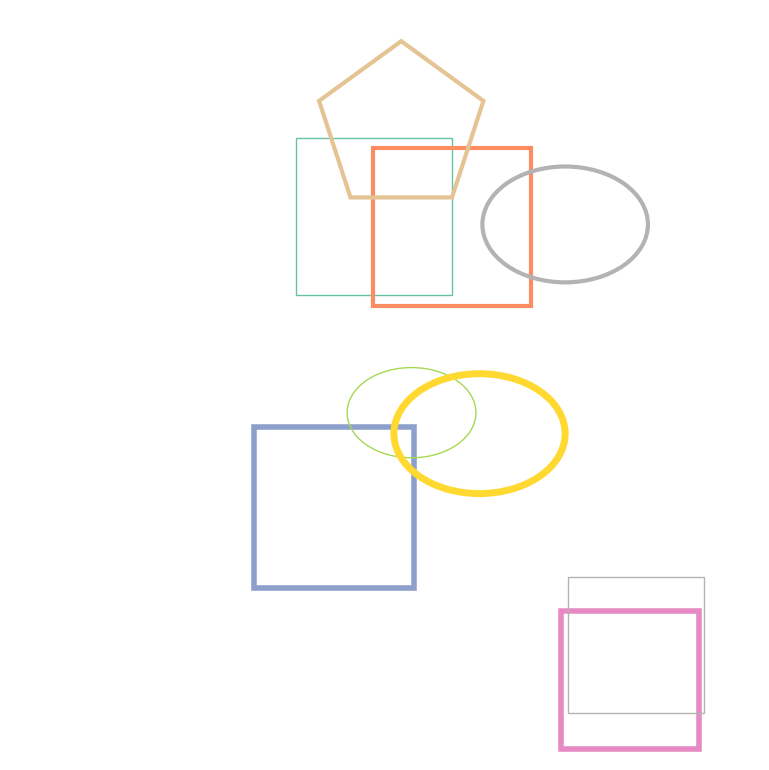[{"shape": "square", "thickness": 0.5, "radius": 0.51, "center": [0.485, 0.719]}, {"shape": "square", "thickness": 1.5, "radius": 0.51, "center": [0.587, 0.705]}, {"shape": "square", "thickness": 2, "radius": 0.52, "center": [0.434, 0.341]}, {"shape": "square", "thickness": 2, "radius": 0.45, "center": [0.818, 0.117]}, {"shape": "oval", "thickness": 0.5, "radius": 0.42, "center": [0.534, 0.464]}, {"shape": "oval", "thickness": 2.5, "radius": 0.56, "center": [0.623, 0.437]}, {"shape": "pentagon", "thickness": 1.5, "radius": 0.56, "center": [0.521, 0.834]}, {"shape": "square", "thickness": 0.5, "radius": 0.44, "center": [0.826, 0.162]}, {"shape": "oval", "thickness": 1.5, "radius": 0.54, "center": [0.734, 0.709]}]